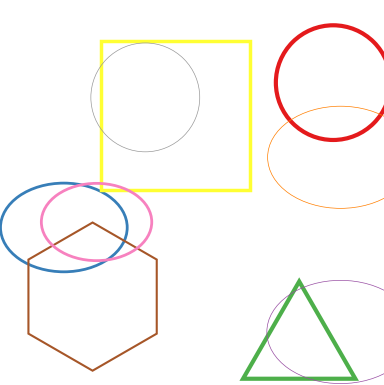[{"shape": "circle", "thickness": 3, "radius": 0.74, "center": [0.865, 0.785]}, {"shape": "oval", "thickness": 2, "radius": 0.82, "center": [0.166, 0.409]}, {"shape": "triangle", "thickness": 3, "radius": 0.84, "center": [0.777, 0.1]}, {"shape": "oval", "thickness": 0.5, "radius": 0.96, "center": [0.885, 0.138]}, {"shape": "oval", "thickness": 0.5, "radius": 0.95, "center": [0.885, 0.591]}, {"shape": "square", "thickness": 2.5, "radius": 0.97, "center": [0.456, 0.7]}, {"shape": "hexagon", "thickness": 1.5, "radius": 0.96, "center": [0.24, 0.23]}, {"shape": "oval", "thickness": 2, "radius": 0.72, "center": [0.251, 0.423]}, {"shape": "circle", "thickness": 0.5, "radius": 0.71, "center": [0.377, 0.747]}]